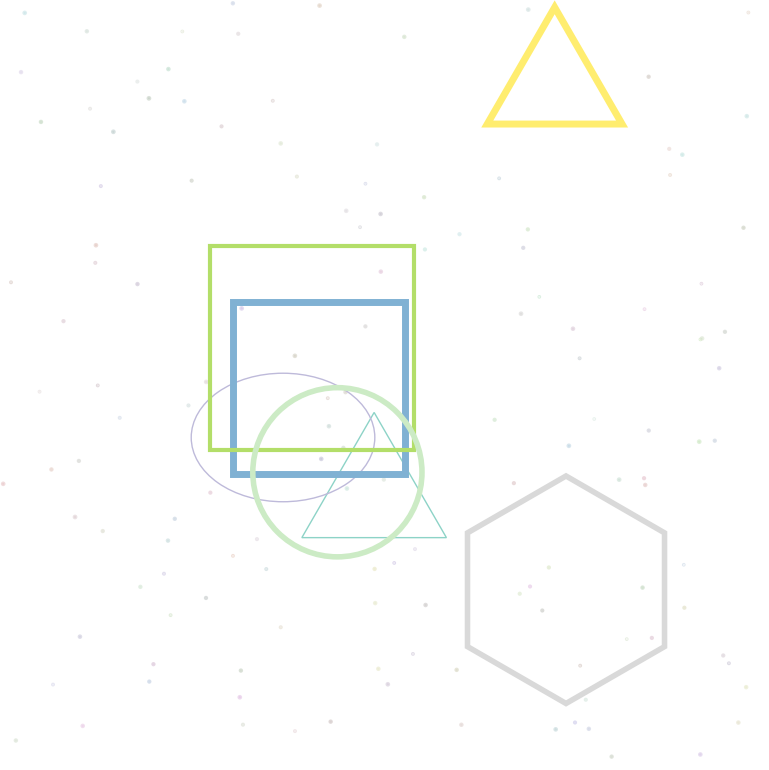[{"shape": "triangle", "thickness": 0.5, "radius": 0.54, "center": [0.486, 0.356]}, {"shape": "oval", "thickness": 0.5, "radius": 0.6, "center": [0.368, 0.432]}, {"shape": "square", "thickness": 2.5, "radius": 0.56, "center": [0.414, 0.496]}, {"shape": "square", "thickness": 1.5, "radius": 0.66, "center": [0.405, 0.548]}, {"shape": "hexagon", "thickness": 2, "radius": 0.74, "center": [0.735, 0.234]}, {"shape": "circle", "thickness": 2, "radius": 0.55, "center": [0.438, 0.387]}, {"shape": "triangle", "thickness": 2.5, "radius": 0.51, "center": [0.72, 0.889]}]